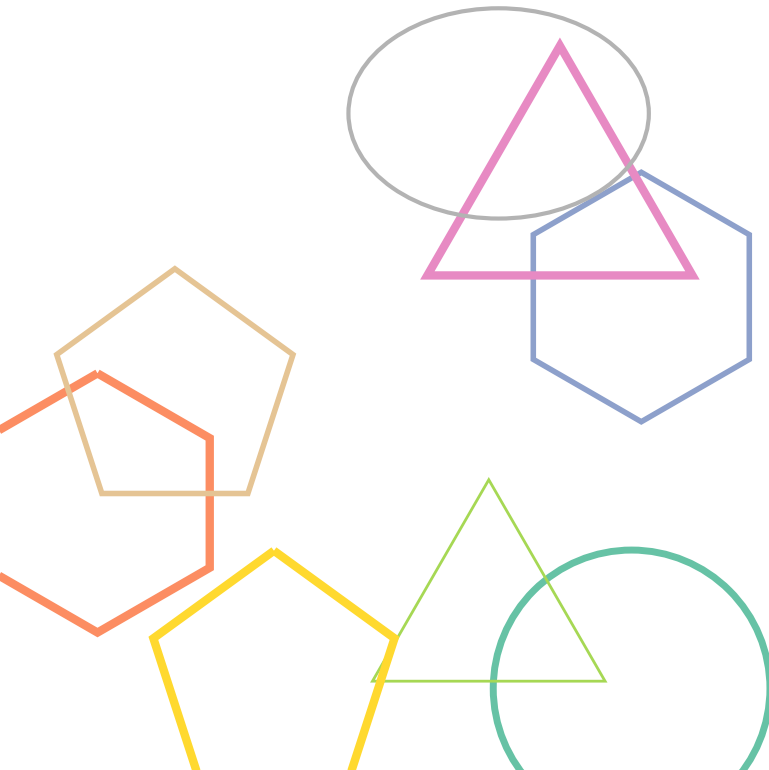[{"shape": "circle", "thickness": 2.5, "radius": 0.9, "center": [0.82, 0.106]}, {"shape": "hexagon", "thickness": 3, "radius": 0.84, "center": [0.127, 0.347]}, {"shape": "hexagon", "thickness": 2, "radius": 0.81, "center": [0.833, 0.614]}, {"shape": "triangle", "thickness": 3, "radius": 0.99, "center": [0.727, 0.742]}, {"shape": "triangle", "thickness": 1, "radius": 0.87, "center": [0.635, 0.203]}, {"shape": "pentagon", "thickness": 3, "radius": 0.82, "center": [0.356, 0.12]}, {"shape": "pentagon", "thickness": 2, "radius": 0.81, "center": [0.227, 0.49]}, {"shape": "oval", "thickness": 1.5, "radius": 0.98, "center": [0.648, 0.853]}]